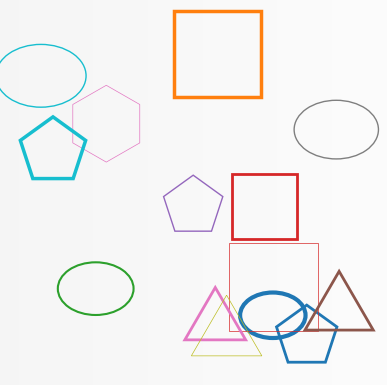[{"shape": "pentagon", "thickness": 2, "radius": 0.41, "center": [0.792, 0.126]}, {"shape": "oval", "thickness": 3, "radius": 0.42, "center": [0.704, 0.181]}, {"shape": "square", "thickness": 2.5, "radius": 0.56, "center": [0.561, 0.861]}, {"shape": "oval", "thickness": 1.5, "radius": 0.49, "center": [0.247, 0.25]}, {"shape": "square", "thickness": 2, "radius": 0.42, "center": [0.682, 0.464]}, {"shape": "square", "thickness": 0.5, "radius": 0.57, "center": [0.706, 0.255]}, {"shape": "pentagon", "thickness": 1, "radius": 0.4, "center": [0.499, 0.465]}, {"shape": "triangle", "thickness": 2, "radius": 0.51, "center": [0.875, 0.194]}, {"shape": "hexagon", "thickness": 0.5, "radius": 0.5, "center": [0.274, 0.679]}, {"shape": "triangle", "thickness": 2, "radius": 0.45, "center": [0.556, 0.163]}, {"shape": "oval", "thickness": 1, "radius": 0.54, "center": [0.868, 0.663]}, {"shape": "triangle", "thickness": 0.5, "radius": 0.53, "center": [0.585, 0.128]}, {"shape": "oval", "thickness": 1, "radius": 0.58, "center": [0.106, 0.803]}, {"shape": "pentagon", "thickness": 2.5, "radius": 0.44, "center": [0.137, 0.608]}]